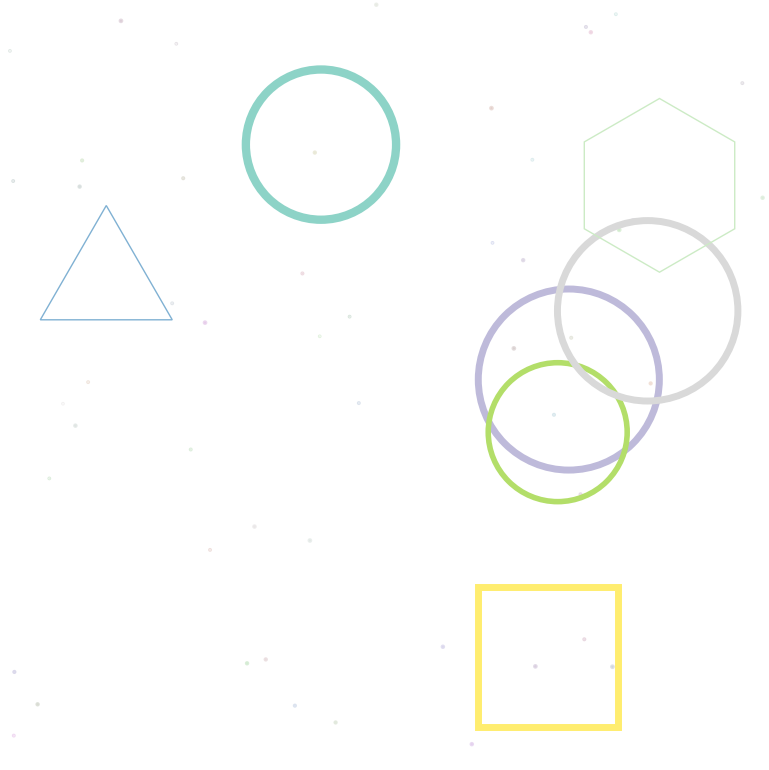[{"shape": "circle", "thickness": 3, "radius": 0.49, "center": [0.417, 0.812]}, {"shape": "circle", "thickness": 2.5, "radius": 0.59, "center": [0.739, 0.507]}, {"shape": "triangle", "thickness": 0.5, "radius": 0.49, "center": [0.138, 0.634]}, {"shape": "circle", "thickness": 2, "radius": 0.45, "center": [0.724, 0.439]}, {"shape": "circle", "thickness": 2.5, "radius": 0.59, "center": [0.841, 0.596]}, {"shape": "hexagon", "thickness": 0.5, "radius": 0.56, "center": [0.857, 0.759]}, {"shape": "square", "thickness": 2.5, "radius": 0.45, "center": [0.711, 0.146]}]